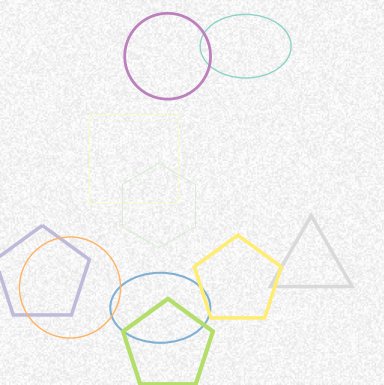[{"shape": "oval", "thickness": 1, "radius": 0.59, "center": [0.638, 0.88]}, {"shape": "square", "thickness": 0.5, "radius": 0.57, "center": [0.347, 0.587]}, {"shape": "pentagon", "thickness": 2.5, "radius": 0.64, "center": [0.11, 0.286]}, {"shape": "oval", "thickness": 1.5, "radius": 0.65, "center": [0.416, 0.201]}, {"shape": "circle", "thickness": 1, "radius": 0.66, "center": [0.182, 0.253]}, {"shape": "pentagon", "thickness": 3, "radius": 0.61, "center": [0.436, 0.101]}, {"shape": "triangle", "thickness": 2.5, "radius": 0.61, "center": [0.808, 0.317]}, {"shape": "circle", "thickness": 2, "radius": 0.56, "center": [0.435, 0.854]}, {"shape": "hexagon", "thickness": 0.5, "radius": 0.55, "center": [0.413, 0.466]}, {"shape": "pentagon", "thickness": 2.5, "radius": 0.59, "center": [0.618, 0.27]}]